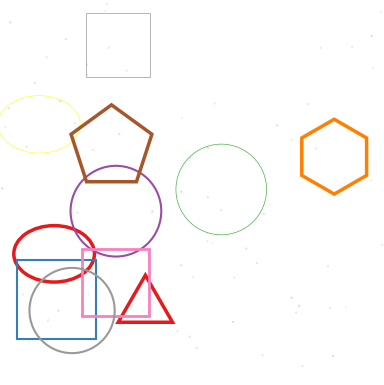[{"shape": "oval", "thickness": 2.5, "radius": 0.52, "center": [0.141, 0.341]}, {"shape": "triangle", "thickness": 2.5, "radius": 0.41, "center": [0.378, 0.204]}, {"shape": "square", "thickness": 1.5, "radius": 0.51, "center": [0.148, 0.222]}, {"shape": "circle", "thickness": 0.5, "radius": 0.59, "center": [0.575, 0.508]}, {"shape": "circle", "thickness": 1.5, "radius": 0.59, "center": [0.301, 0.451]}, {"shape": "hexagon", "thickness": 2.5, "radius": 0.49, "center": [0.868, 0.593]}, {"shape": "oval", "thickness": 0.5, "radius": 0.53, "center": [0.102, 0.677]}, {"shape": "pentagon", "thickness": 2.5, "radius": 0.55, "center": [0.29, 0.617]}, {"shape": "square", "thickness": 2, "radius": 0.44, "center": [0.299, 0.267]}, {"shape": "square", "thickness": 0.5, "radius": 0.42, "center": [0.307, 0.883]}, {"shape": "circle", "thickness": 1.5, "radius": 0.55, "center": [0.187, 0.194]}]